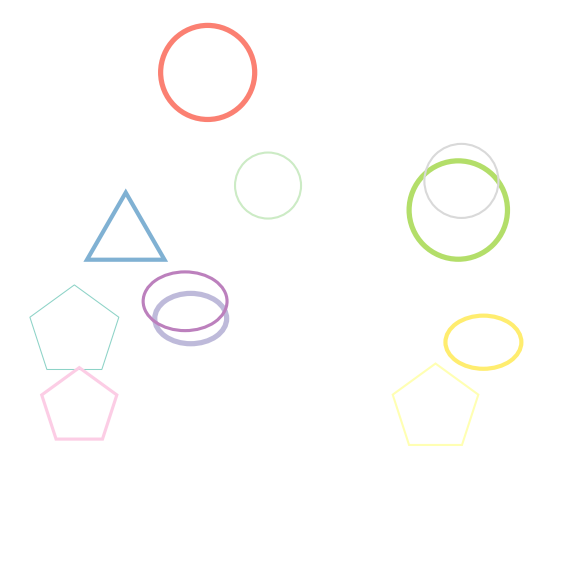[{"shape": "pentagon", "thickness": 0.5, "radius": 0.4, "center": [0.129, 0.425]}, {"shape": "pentagon", "thickness": 1, "radius": 0.39, "center": [0.754, 0.292]}, {"shape": "oval", "thickness": 2.5, "radius": 0.31, "center": [0.33, 0.448]}, {"shape": "circle", "thickness": 2.5, "radius": 0.41, "center": [0.36, 0.874]}, {"shape": "triangle", "thickness": 2, "radius": 0.39, "center": [0.218, 0.588]}, {"shape": "circle", "thickness": 2.5, "radius": 0.43, "center": [0.794, 0.635]}, {"shape": "pentagon", "thickness": 1.5, "radius": 0.34, "center": [0.137, 0.294]}, {"shape": "circle", "thickness": 1, "radius": 0.32, "center": [0.799, 0.686]}, {"shape": "oval", "thickness": 1.5, "radius": 0.36, "center": [0.321, 0.477]}, {"shape": "circle", "thickness": 1, "radius": 0.29, "center": [0.464, 0.678]}, {"shape": "oval", "thickness": 2, "radius": 0.33, "center": [0.837, 0.407]}]